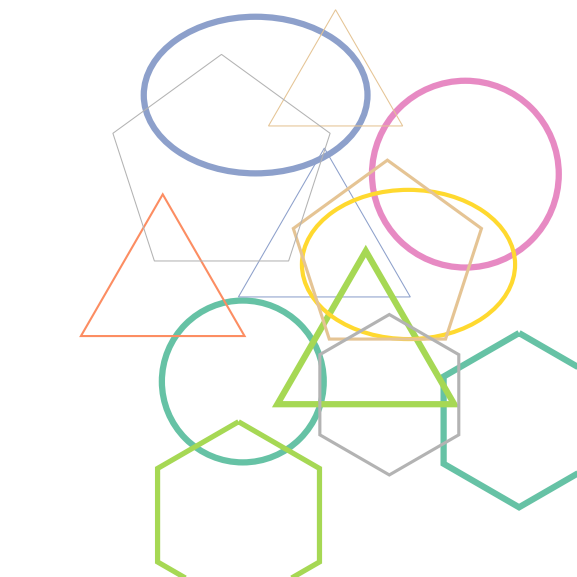[{"shape": "circle", "thickness": 3, "radius": 0.7, "center": [0.42, 0.339]}, {"shape": "hexagon", "thickness": 3, "radius": 0.75, "center": [0.899, 0.272]}, {"shape": "triangle", "thickness": 1, "radius": 0.82, "center": [0.282, 0.499]}, {"shape": "oval", "thickness": 3, "radius": 0.97, "center": [0.443, 0.835]}, {"shape": "triangle", "thickness": 0.5, "radius": 0.86, "center": [0.562, 0.571]}, {"shape": "circle", "thickness": 3, "radius": 0.81, "center": [0.806, 0.698]}, {"shape": "hexagon", "thickness": 2.5, "radius": 0.81, "center": [0.413, 0.107]}, {"shape": "triangle", "thickness": 3, "radius": 0.88, "center": [0.633, 0.388]}, {"shape": "oval", "thickness": 2, "radius": 0.92, "center": [0.707, 0.541]}, {"shape": "triangle", "thickness": 0.5, "radius": 0.67, "center": [0.581, 0.848]}, {"shape": "pentagon", "thickness": 1.5, "radius": 0.86, "center": [0.671, 0.551]}, {"shape": "pentagon", "thickness": 0.5, "radius": 0.99, "center": [0.384, 0.707]}, {"shape": "hexagon", "thickness": 1.5, "radius": 0.69, "center": [0.674, 0.316]}]